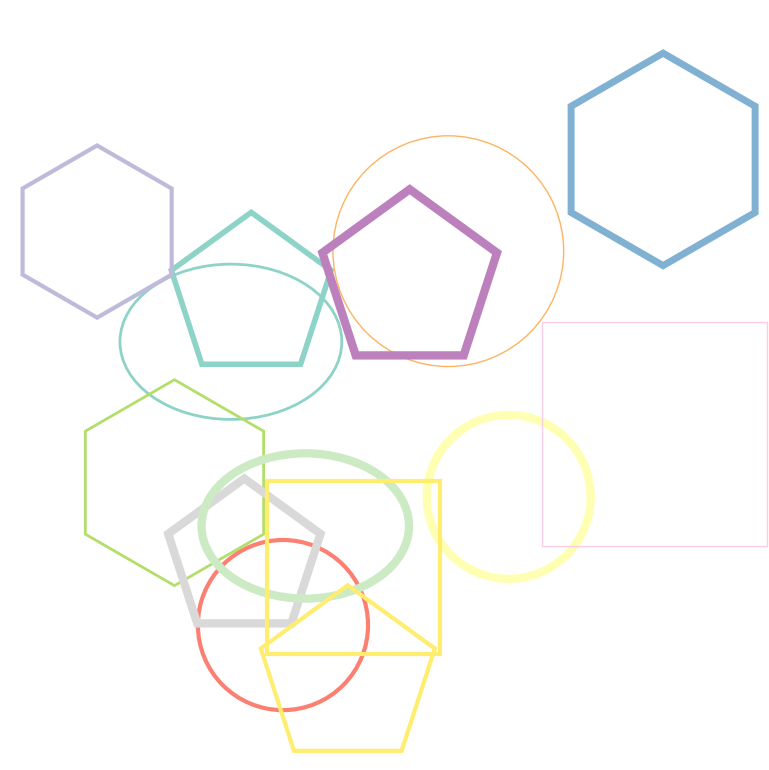[{"shape": "pentagon", "thickness": 2, "radius": 0.55, "center": [0.326, 0.615]}, {"shape": "oval", "thickness": 1, "radius": 0.72, "center": [0.3, 0.556]}, {"shape": "circle", "thickness": 3, "radius": 0.53, "center": [0.661, 0.355]}, {"shape": "hexagon", "thickness": 1.5, "radius": 0.56, "center": [0.126, 0.699]}, {"shape": "circle", "thickness": 1.5, "radius": 0.55, "center": [0.368, 0.188]}, {"shape": "hexagon", "thickness": 2.5, "radius": 0.69, "center": [0.861, 0.793]}, {"shape": "circle", "thickness": 0.5, "radius": 0.75, "center": [0.582, 0.674]}, {"shape": "hexagon", "thickness": 1, "radius": 0.67, "center": [0.227, 0.373]}, {"shape": "square", "thickness": 0.5, "radius": 0.73, "center": [0.85, 0.436]}, {"shape": "pentagon", "thickness": 3, "radius": 0.52, "center": [0.317, 0.275]}, {"shape": "pentagon", "thickness": 3, "radius": 0.6, "center": [0.532, 0.635]}, {"shape": "oval", "thickness": 3, "radius": 0.67, "center": [0.396, 0.317]}, {"shape": "pentagon", "thickness": 1.5, "radius": 0.59, "center": [0.452, 0.121]}, {"shape": "square", "thickness": 1.5, "radius": 0.56, "center": [0.459, 0.263]}]